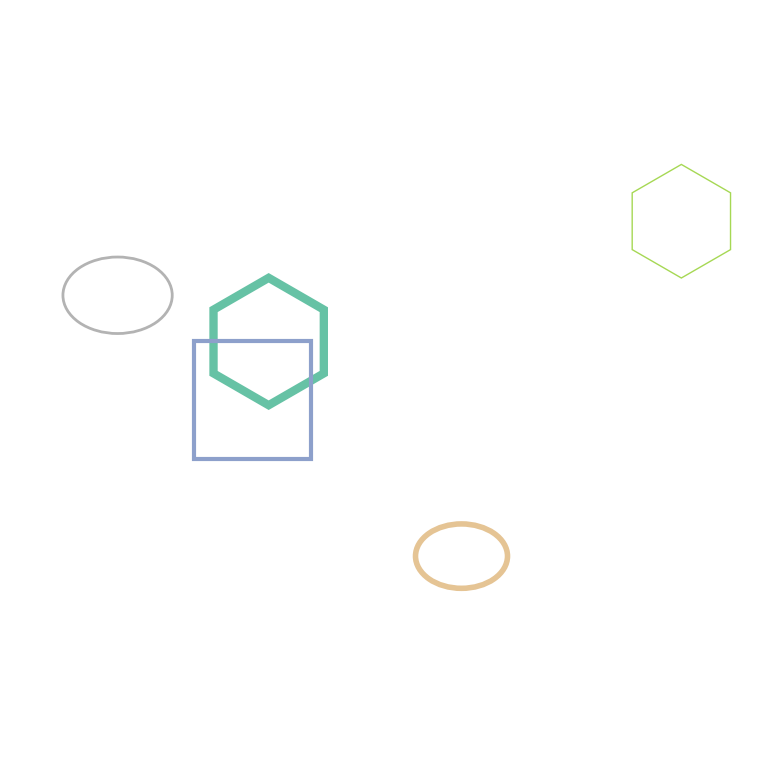[{"shape": "hexagon", "thickness": 3, "radius": 0.41, "center": [0.349, 0.556]}, {"shape": "square", "thickness": 1.5, "radius": 0.38, "center": [0.328, 0.481]}, {"shape": "hexagon", "thickness": 0.5, "radius": 0.37, "center": [0.885, 0.713]}, {"shape": "oval", "thickness": 2, "radius": 0.3, "center": [0.599, 0.278]}, {"shape": "oval", "thickness": 1, "radius": 0.35, "center": [0.153, 0.617]}]